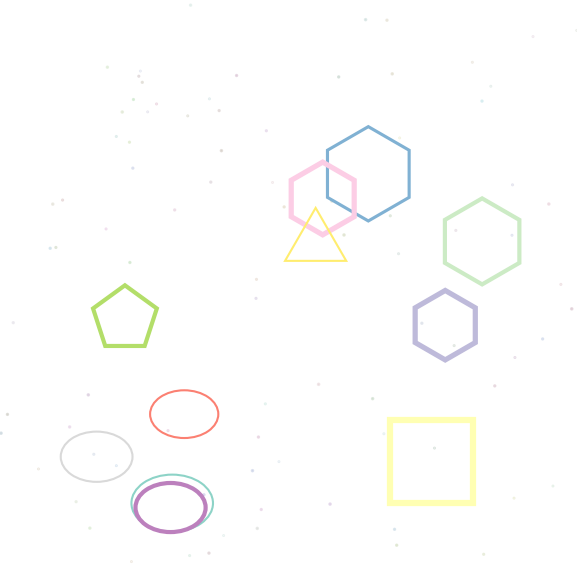[{"shape": "oval", "thickness": 1, "radius": 0.35, "center": [0.298, 0.128]}, {"shape": "square", "thickness": 3, "radius": 0.36, "center": [0.747, 0.2]}, {"shape": "hexagon", "thickness": 2.5, "radius": 0.3, "center": [0.771, 0.436]}, {"shape": "oval", "thickness": 1, "radius": 0.3, "center": [0.319, 0.282]}, {"shape": "hexagon", "thickness": 1.5, "radius": 0.41, "center": [0.638, 0.698]}, {"shape": "pentagon", "thickness": 2, "radius": 0.29, "center": [0.216, 0.447]}, {"shape": "hexagon", "thickness": 2.5, "radius": 0.31, "center": [0.559, 0.655]}, {"shape": "oval", "thickness": 1, "radius": 0.31, "center": [0.167, 0.208]}, {"shape": "oval", "thickness": 2, "radius": 0.3, "center": [0.295, 0.12]}, {"shape": "hexagon", "thickness": 2, "radius": 0.37, "center": [0.835, 0.581]}, {"shape": "triangle", "thickness": 1, "radius": 0.31, "center": [0.547, 0.578]}]